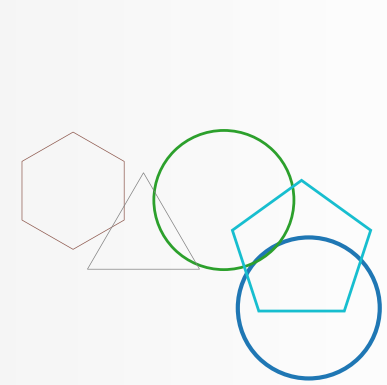[{"shape": "circle", "thickness": 3, "radius": 0.92, "center": [0.797, 0.2]}, {"shape": "circle", "thickness": 2, "radius": 0.9, "center": [0.578, 0.48]}, {"shape": "hexagon", "thickness": 0.5, "radius": 0.76, "center": [0.189, 0.505]}, {"shape": "triangle", "thickness": 0.5, "radius": 0.84, "center": [0.37, 0.384]}, {"shape": "pentagon", "thickness": 2, "radius": 0.94, "center": [0.778, 0.344]}]